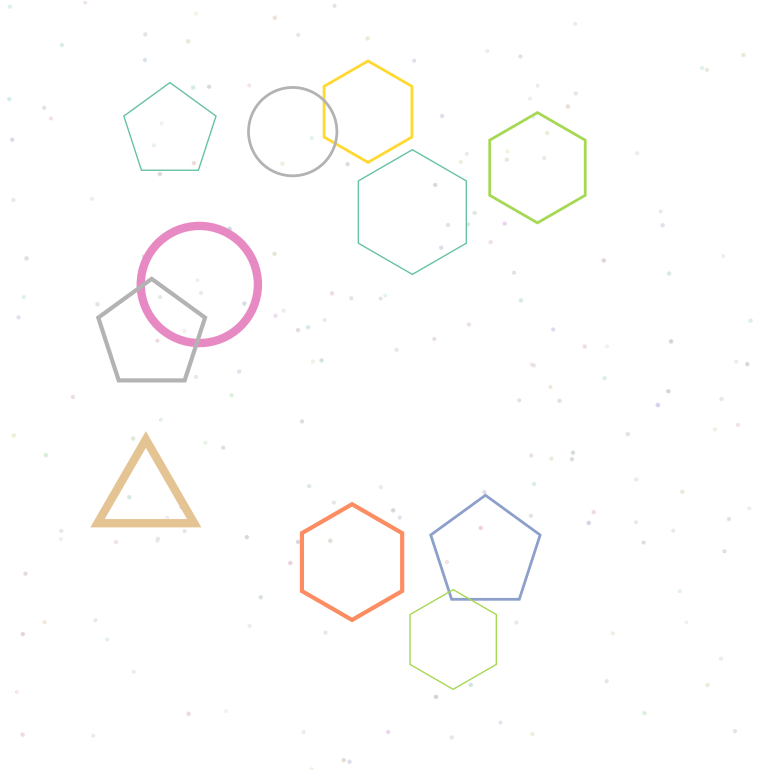[{"shape": "hexagon", "thickness": 0.5, "radius": 0.4, "center": [0.536, 0.725]}, {"shape": "pentagon", "thickness": 0.5, "radius": 0.31, "center": [0.221, 0.83]}, {"shape": "hexagon", "thickness": 1.5, "radius": 0.38, "center": [0.457, 0.27]}, {"shape": "pentagon", "thickness": 1, "radius": 0.37, "center": [0.63, 0.282]}, {"shape": "circle", "thickness": 3, "radius": 0.38, "center": [0.259, 0.631]}, {"shape": "hexagon", "thickness": 0.5, "radius": 0.32, "center": [0.589, 0.17]}, {"shape": "hexagon", "thickness": 1, "radius": 0.36, "center": [0.698, 0.782]}, {"shape": "hexagon", "thickness": 1, "radius": 0.33, "center": [0.478, 0.855]}, {"shape": "triangle", "thickness": 3, "radius": 0.36, "center": [0.189, 0.357]}, {"shape": "pentagon", "thickness": 1.5, "radius": 0.36, "center": [0.197, 0.565]}, {"shape": "circle", "thickness": 1, "radius": 0.29, "center": [0.38, 0.829]}]